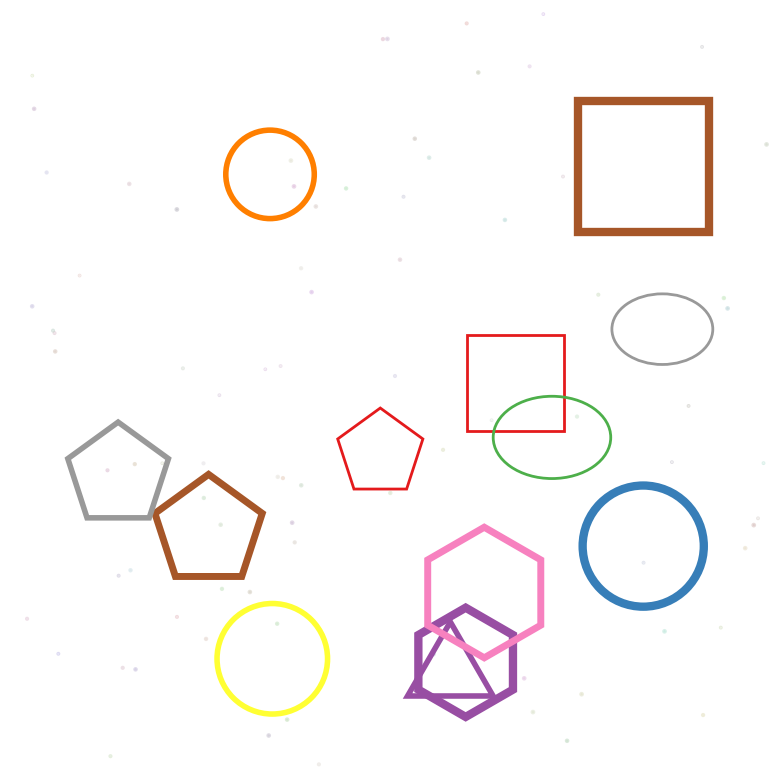[{"shape": "square", "thickness": 1, "radius": 0.31, "center": [0.669, 0.503]}, {"shape": "pentagon", "thickness": 1, "radius": 0.29, "center": [0.494, 0.412]}, {"shape": "circle", "thickness": 3, "radius": 0.39, "center": [0.835, 0.291]}, {"shape": "oval", "thickness": 1, "radius": 0.38, "center": [0.717, 0.432]}, {"shape": "hexagon", "thickness": 3, "radius": 0.35, "center": [0.605, 0.14]}, {"shape": "triangle", "thickness": 2, "radius": 0.32, "center": [0.585, 0.128]}, {"shape": "circle", "thickness": 2, "radius": 0.29, "center": [0.351, 0.774]}, {"shape": "circle", "thickness": 2, "radius": 0.36, "center": [0.354, 0.144]}, {"shape": "pentagon", "thickness": 2.5, "radius": 0.37, "center": [0.271, 0.311]}, {"shape": "square", "thickness": 3, "radius": 0.43, "center": [0.836, 0.784]}, {"shape": "hexagon", "thickness": 2.5, "radius": 0.42, "center": [0.629, 0.23]}, {"shape": "oval", "thickness": 1, "radius": 0.33, "center": [0.86, 0.573]}, {"shape": "pentagon", "thickness": 2, "radius": 0.34, "center": [0.153, 0.383]}]